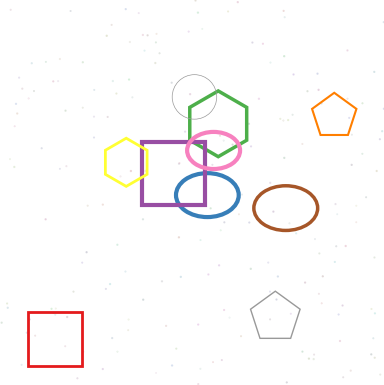[{"shape": "square", "thickness": 2, "radius": 0.35, "center": [0.142, 0.119]}, {"shape": "oval", "thickness": 3, "radius": 0.41, "center": [0.539, 0.493]}, {"shape": "hexagon", "thickness": 2.5, "radius": 0.43, "center": [0.567, 0.678]}, {"shape": "square", "thickness": 3, "radius": 0.41, "center": [0.45, 0.548]}, {"shape": "pentagon", "thickness": 1.5, "radius": 0.3, "center": [0.868, 0.698]}, {"shape": "hexagon", "thickness": 2, "radius": 0.31, "center": [0.328, 0.578]}, {"shape": "oval", "thickness": 2.5, "radius": 0.41, "center": [0.742, 0.459]}, {"shape": "oval", "thickness": 3, "radius": 0.34, "center": [0.555, 0.609]}, {"shape": "pentagon", "thickness": 1, "radius": 0.34, "center": [0.715, 0.176]}, {"shape": "circle", "thickness": 0.5, "radius": 0.29, "center": [0.505, 0.748]}]